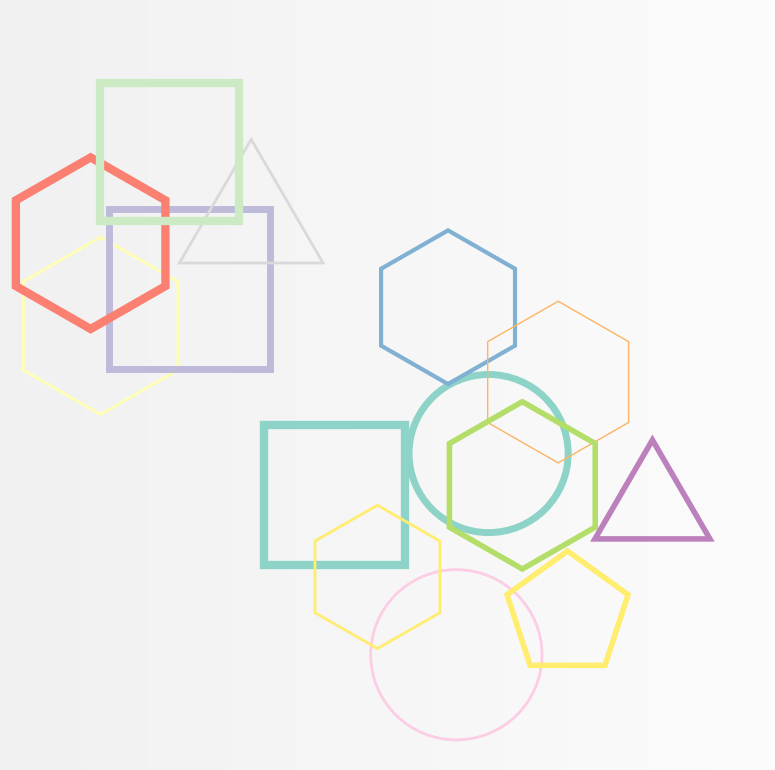[{"shape": "circle", "thickness": 2.5, "radius": 0.51, "center": [0.63, 0.411]}, {"shape": "square", "thickness": 3, "radius": 0.45, "center": [0.432, 0.357]}, {"shape": "hexagon", "thickness": 1, "radius": 0.58, "center": [0.13, 0.577]}, {"shape": "square", "thickness": 2.5, "radius": 0.52, "center": [0.245, 0.625]}, {"shape": "hexagon", "thickness": 3, "radius": 0.56, "center": [0.117, 0.684]}, {"shape": "hexagon", "thickness": 1.5, "radius": 0.5, "center": [0.578, 0.601]}, {"shape": "hexagon", "thickness": 0.5, "radius": 0.52, "center": [0.72, 0.504]}, {"shape": "hexagon", "thickness": 2, "radius": 0.54, "center": [0.674, 0.37]}, {"shape": "circle", "thickness": 1, "radius": 0.55, "center": [0.589, 0.15]}, {"shape": "triangle", "thickness": 1, "radius": 0.54, "center": [0.324, 0.712]}, {"shape": "triangle", "thickness": 2, "radius": 0.43, "center": [0.842, 0.343]}, {"shape": "square", "thickness": 3, "radius": 0.45, "center": [0.219, 0.803]}, {"shape": "pentagon", "thickness": 2, "radius": 0.41, "center": [0.732, 0.202]}, {"shape": "hexagon", "thickness": 1, "radius": 0.47, "center": [0.487, 0.251]}]